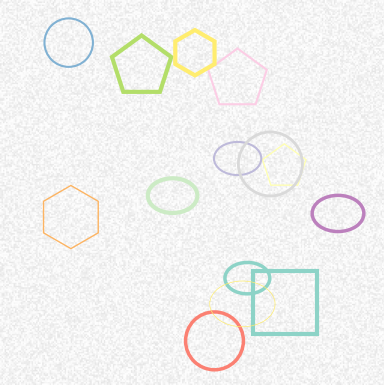[{"shape": "oval", "thickness": 2.5, "radius": 0.29, "center": [0.643, 0.278]}, {"shape": "square", "thickness": 3, "radius": 0.41, "center": [0.741, 0.214]}, {"shape": "pentagon", "thickness": 1, "radius": 0.3, "center": [0.738, 0.567]}, {"shape": "oval", "thickness": 1.5, "radius": 0.31, "center": [0.617, 0.588]}, {"shape": "circle", "thickness": 2.5, "radius": 0.38, "center": [0.557, 0.115]}, {"shape": "circle", "thickness": 1.5, "radius": 0.31, "center": [0.178, 0.889]}, {"shape": "hexagon", "thickness": 1, "radius": 0.41, "center": [0.184, 0.436]}, {"shape": "pentagon", "thickness": 3, "radius": 0.4, "center": [0.368, 0.827]}, {"shape": "pentagon", "thickness": 1.5, "radius": 0.4, "center": [0.617, 0.794]}, {"shape": "circle", "thickness": 2, "radius": 0.42, "center": [0.702, 0.574]}, {"shape": "oval", "thickness": 2.5, "radius": 0.34, "center": [0.878, 0.446]}, {"shape": "oval", "thickness": 3, "radius": 0.32, "center": [0.448, 0.492]}, {"shape": "oval", "thickness": 0.5, "radius": 0.42, "center": [0.63, 0.211]}, {"shape": "hexagon", "thickness": 3, "radius": 0.29, "center": [0.506, 0.863]}]